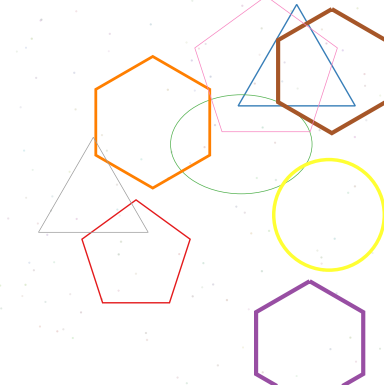[{"shape": "pentagon", "thickness": 1, "radius": 0.74, "center": [0.353, 0.333]}, {"shape": "triangle", "thickness": 1, "radius": 0.88, "center": [0.771, 0.813]}, {"shape": "oval", "thickness": 0.5, "radius": 0.92, "center": [0.627, 0.625]}, {"shape": "hexagon", "thickness": 3, "radius": 0.8, "center": [0.804, 0.109]}, {"shape": "hexagon", "thickness": 2, "radius": 0.85, "center": [0.397, 0.682]}, {"shape": "circle", "thickness": 2.5, "radius": 0.72, "center": [0.855, 0.442]}, {"shape": "hexagon", "thickness": 3, "radius": 0.81, "center": [0.862, 0.815]}, {"shape": "pentagon", "thickness": 0.5, "radius": 0.97, "center": [0.691, 0.815]}, {"shape": "triangle", "thickness": 0.5, "radius": 0.82, "center": [0.242, 0.479]}]